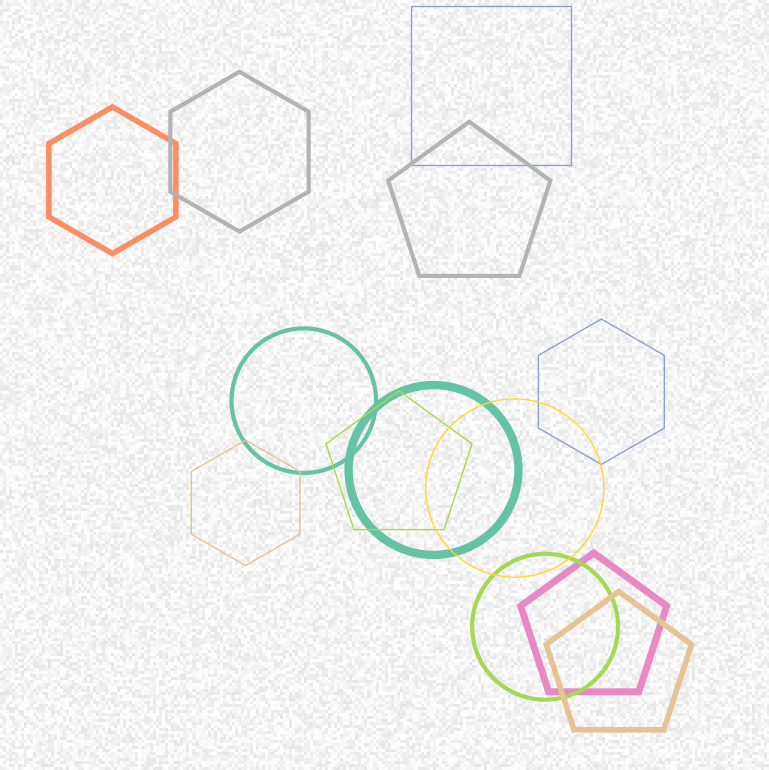[{"shape": "circle", "thickness": 1.5, "radius": 0.47, "center": [0.395, 0.48]}, {"shape": "circle", "thickness": 3, "radius": 0.55, "center": [0.563, 0.39]}, {"shape": "hexagon", "thickness": 2, "radius": 0.48, "center": [0.146, 0.766]}, {"shape": "hexagon", "thickness": 0.5, "radius": 0.47, "center": [0.781, 0.491]}, {"shape": "square", "thickness": 0.5, "radius": 0.52, "center": [0.638, 0.889]}, {"shape": "pentagon", "thickness": 2.5, "radius": 0.5, "center": [0.771, 0.182]}, {"shape": "pentagon", "thickness": 0.5, "radius": 0.5, "center": [0.518, 0.393]}, {"shape": "circle", "thickness": 1.5, "radius": 0.47, "center": [0.708, 0.186]}, {"shape": "circle", "thickness": 0.5, "radius": 0.58, "center": [0.668, 0.366]}, {"shape": "hexagon", "thickness": 0.5, "radius": 0.41, "center": [0.319, 0.347]}, {"shape": "pentagon", "thickness": 2, "radius": 0.5, "center": [0.804, 0.133]}, {"shape": "pentagon", "thickness": 1.5, "radius": 0.55, "center": [0.61, 0.731]}, {"shape": "hexagon", "thickness": 1.5, "radius": 0.52, "center": [0.311, 0.803]}]